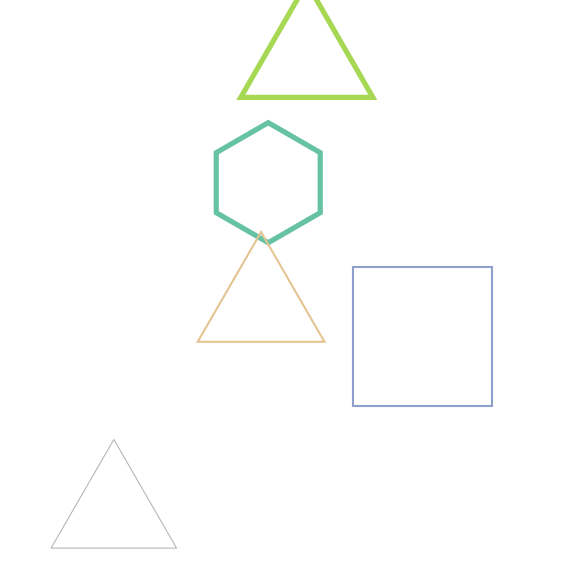[{"shape": "hexagon", "thickness": 2.5, "radius": 0.52, "center": [0.465, 0.683]}, {"shape": "square", "thickness": 1, "radius": 0.6, "center": [0.732, 0.416]}, {"shape": "triangle", "thickness": 2.5, "radius": 0.66, "center": [0.531, 0.897]}, {"shape": "triangle", "thickness": 1, "radius": 0.63, "center": [0.452, 0.471]}, {"shape": "triangle", "thickness": 0.5, "radius": 0.63, "center": [0.197, 0.113]}]